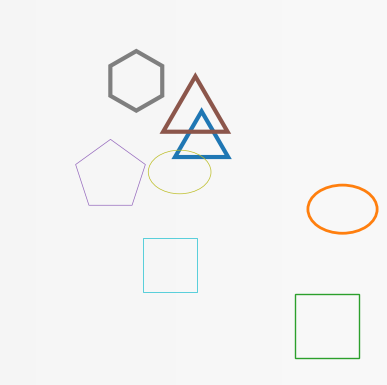[{"shape": "triangle", "thickness": 3, "radius": 0.4, "center": [0.52, 0.632]}, {"shape": "oval", "thickness": 2, "radius": 0.45, "center": [0.884, 0.457]}, {"shape": "square", "thickness": 1, "radius": 0.41, "center": [0.845, 0.153]}, {"shape": "pentagon", "thickness": 0.5, "radius": 0.47, "center": [0.285, 0.543]}, {"shape": "triangle", "thickness": 3, "radius": 0.48, "center": [0.504, 0.706]}, {"shape": "hexagon", "thickness": 3, "radius": 0.39, "center": [0.352, 0.79]}, {"shape": "oval", "thickness": 0.5, "radius": 0.4, "center": [0.464, 0.553]}, {"shape": "square", "thickness": 0.5, "radius": 0.35, "center": [0.439, 0.312]}]